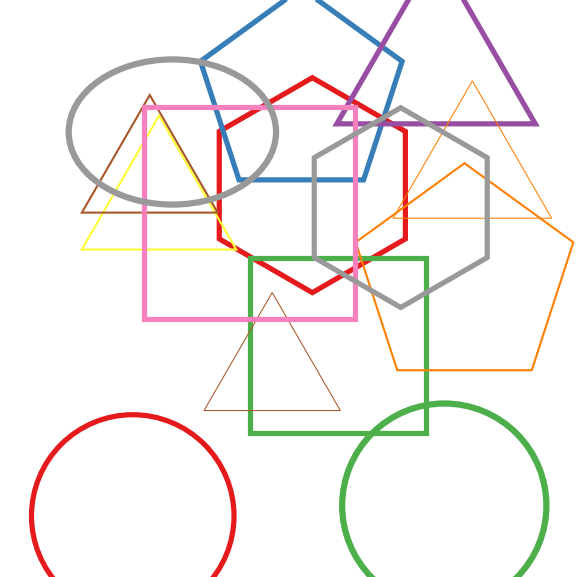[{"shape": "hexagon", "thickness": 2.5, "radius": 0.93, "center": [0.541, 0.678]}, {"shape": "circle", "thickness": 2.5, "radius": 0.88, "center": [0.23, 0.106]}, {"shape": "pentagon", "thickness": 2.5, "radius": 0.92, "center": [0.522, 0.836]}, {"shape": "circle", "thickness": 3, "radius": 0.88, "center": [0.769, 0.124]}, {"shape": "square", "thickness": 2.5, "radius": 0.76, "center": [0.586, 0.401]}, {"shape": "triangle", "thickness": 2.5, "radius": 0.99, "center": [0.755, 0.884]}, {"shape": "triangle", "thickness": 0.5, "radius": 0.79, "center": [0.818, 0.701]}, {"shape": "pentagon", "thickness": 1, "radius": 0.99, "center": [0.804, 0.518]}, {"shape": "triangle", "thickness": 1, "radius": 0.77, "center": [0.275, 0.644]}, {"shape": "triangle", "thickness": 0.5, "radius": 0.68, "center": [0.471, 0.356]}, {"shape": "triangle", "thickness": 1, "radius": 0.68, "center": [0.259, 0.699]}, {"shape": "square", "thickness": 2.5, "radius": 0.92, "center": [0.432, 0.63]}, {"shape": "hexagon", "thickness": 2.5, "radius": 0.86, "center": [0.694, 0.64]}, {"shape": "oval", "thickness": 3, "radius": 0.9, "center": [0.298, 0.771]}]